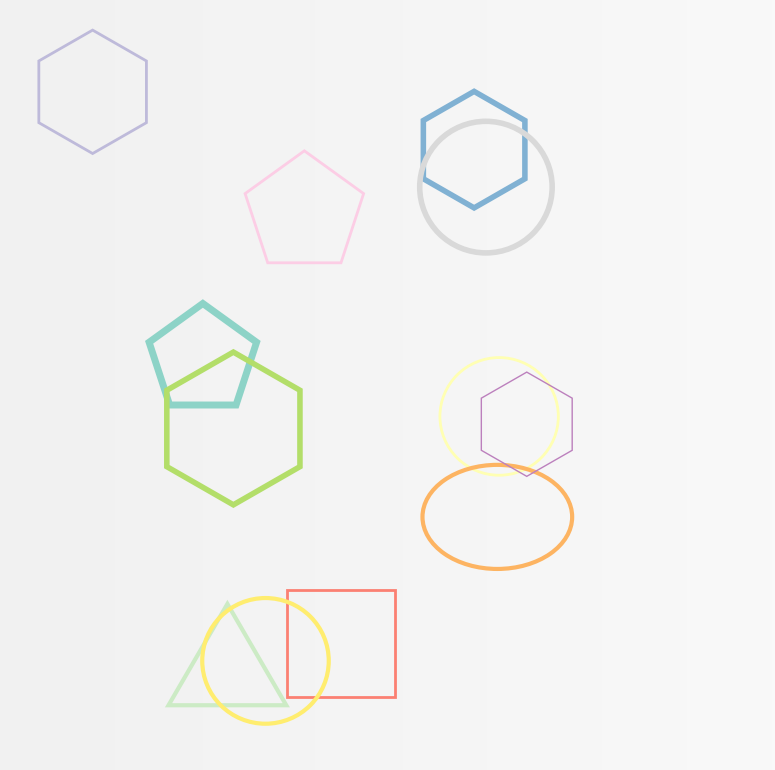[{"shape": "pentagon", "thickness": 2.5, "radius": 0.36, "center": [0.262, 0.533]}, {"shape": "circle", "thickness": 1, "radius": 0.38, "center": [0.644, 0.459]}, {"shape": "hexagon", "thickness": 1, "radius": 0.4, "center": [0.12, 0.881]}, {"shape": "square", "thickness": 1, "radius": 0.35, "center": [0.44, 0.164]}, {"shape": "hexagon", "thickness": 2, "radius": 0.38, "center": [0.612, 0.806]}, {"shape": "oval", "thickness": 1.5, "radius": 0.48, "center": [0.642, 0.329]}, {"shape": "hexagon", "thickness": 2, "radius": 0.5, "center": [0.301, 0.444]}, {"shape": "pentagon", "thickness": 1, "radius": 0.4, "center": [0.393, 0.724]}, {"shape": "circle", "thickness": 2, "radius": 0.43, "center": [0.627, 0.757]}, {"shape": "hexagon", "thickness": 0.5, "radius": 0.34, "center": [0.68, 0.449]}, {"shape": "triangle", "thickness": 1.5, "radius": 0.44, "center": [0.293, 0.128]}, {"shape": "circle", "thickness": 1.5, "radius": 0.41, "center": [0.343, 0.142]}]